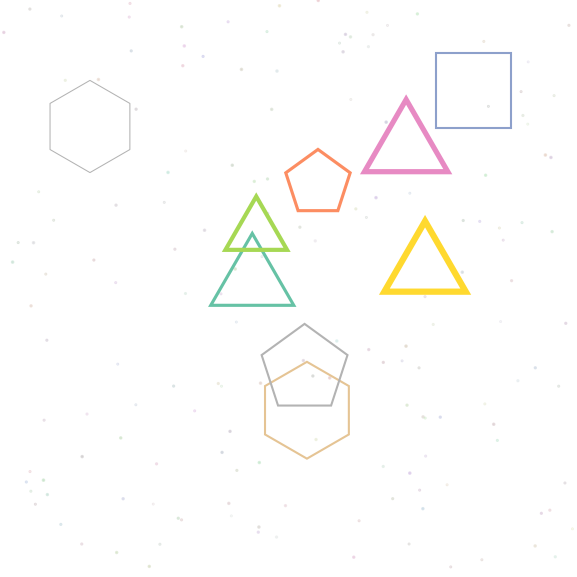[{"shape": "triangle", "thickness": 1.5, "radius": 0.41, "center": [0.437, 0.512]}, {"shape": "pentagon", "thickness": 1.5, "radius": 0.29, "center": [0.551, 0.682]}, {"shape": "square", "thickness": 1, "radius": 0.32, "center": [0.821, 0.842]}, {"shape": "triangle", "thickness": 2.5, "radius": 0.42, "center": [0.703, 0.743]}, {"shape": "triangle", "thickness": 2, "radius": 0.31, "center": [0.444, 0.597]}, {"shape": "triangle", "thickness": 3, "radius": 0.41, "center": [0.736, 0.535]}, {"shape": "hexagon", "thickness": 1, "radius": 0.42, "center": [0.531, 0.289]}, {"shape": "hexagon", "thickness": 0.5, "radius": 0.4, "center": [0.156, 0.78]}, {"shape": "pentagon", "thickness": 1, "radius": 0.39, "center": [0.527, 0.36]}]